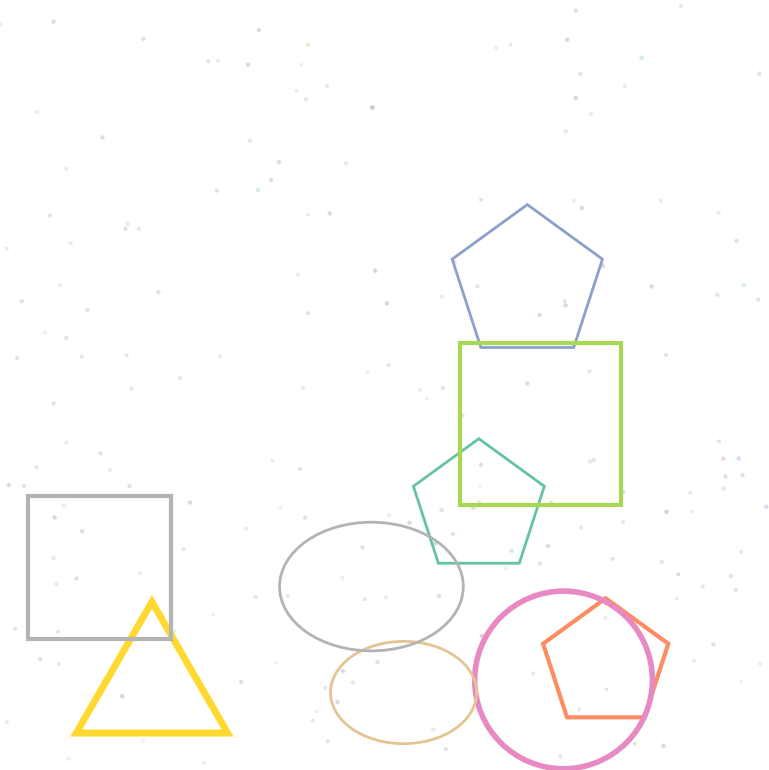[{"shape": "pentagon", "thickness": 1, "radius": 0.45, "center": [0.622, 0.341]}, {"shape": "pentagon", "thickness": 1.5, "radius": 0.43, "center": [0.787, 0.138]}, {"shape": "pentagon", "thickness": 1, "radius": 0.51, "center": [0.685, 0.632]}, {"shape": "circle", "thickness": 2, "radius": 0.58, "center": [0.732, 0.117]}, {"shape": "square", "thickness": 1.5, "radius": 0.52, "center": [0.702, 0.45]}, {"shape": "triangle", "thickness": 2.5, "radius": 0.57, "center": [0.197, 0.105]}, {"shape": "oval", "thickness": 1, "radius": 0.47, "center": [0.524, 0.101]}, {"shape": "oval", "thickness": 1, "radius": 0.6, "center": [0.482, 0.238]}, {"shape": "square", "thickness": 1.5, "radius": 0.46, "center": [0.129, 0.263]}]